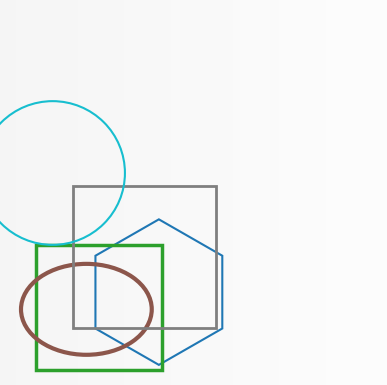[{"shape": "hexagon", "thickness": 1.5, "radius": 0.95, "center": [0.41, 0.241]}, {"shape": "square", "thickness": 2.5, "radius": 0.81, "center": [0.256, 0.202]}, {"shape": "oval", "thickness": 3, "radius": 0.84, "center": [0.223, 0.197]}, {"shape": "square", "thickness": 2, "radius": 0.92, "center": [0.372, 0.332]}, {"shape": "circle", "thickness": 1.5, "radius": 0.93, "center": [0.136, 0.551]}]